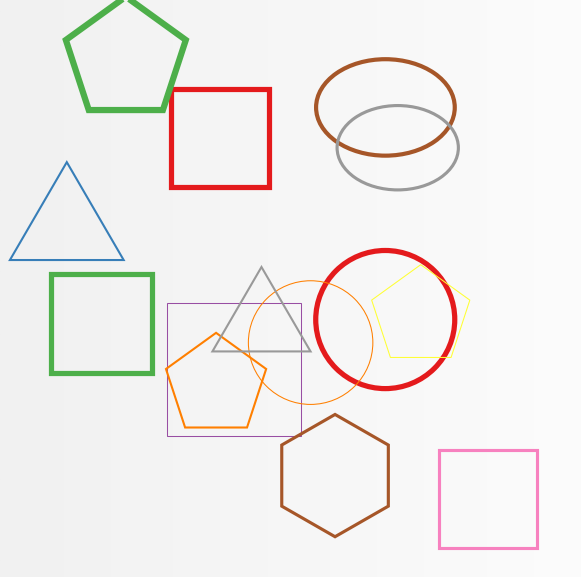[{"shape": "circle", "thickness": 2.5, "radius": 0.6, "center": [0.663, 0.446]}, {"shape": "square", "thickness": 2.5, "radius": 0.42, "center": [0.378, 0.76]}, {"shape": "triangle", "thickness": 1, "radius": 0.56, "center": [0.115, 0.605]}, {"shape": "pentagon", "thickness": 3, "radius": 0.54, "center": [0.216, 0.896]}, {"shape": "square", "thickness": 2.5, "radius": 0.43, "center": [0.175, 0.439]}, {"shape": "square", "thickness": 0.5, "radius": 0.58, "center": [0.403, 0.36]}, {"shape": "circle", "thickness": 0.5, "radius": 0.54, "center": [0.534, 0.406]}, {"shape": "pentagon", "thickness": 1, "radius": 0.45, "center": [0.372, 0.332]}, {"shape": "pentagon", "thickness": 0.5, "radius": 0.44, "center": [0.724, 0.452]}, {"shape": "hexagon", "thickness": 1.5, "radius": 0.53, "center": [0.576, 0.176]}, {"shape": "oval", "thickness": 2, "radius": 0.6, "center": [0.663, 0.813]}, {"shape": "square", "thickness": 1.5, "radius": 0.42, "center": [0.839, 0.134]}, {"shape": "triangle", "thickness": 1, "radius": 0.49, "center": [0.45, 0.439]}, {"shape": "oval", "thickness": 1.5, "radius": 0.52, "center": [0.684, 0.743]}]